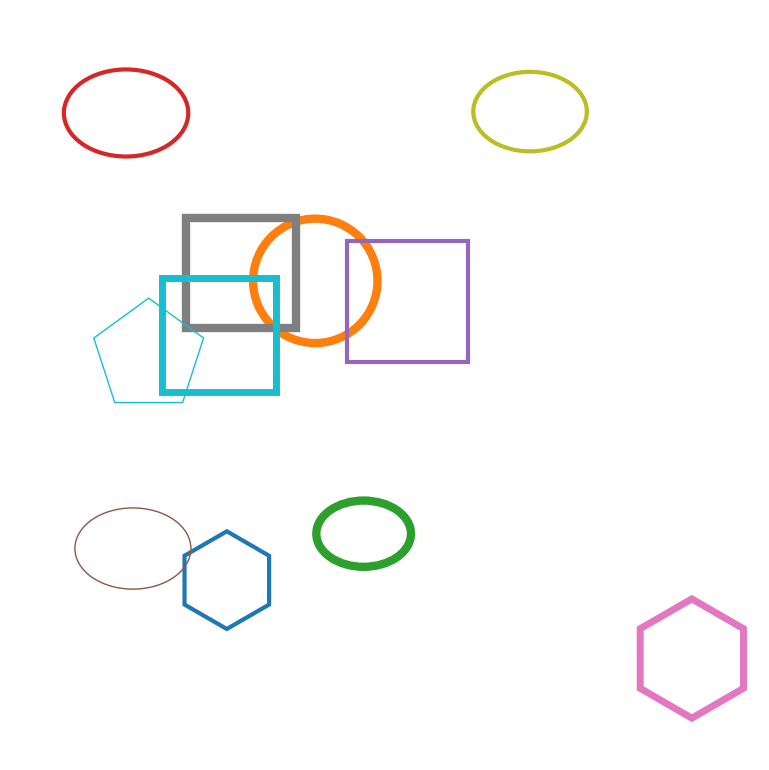[{"shape": "hexagon", "thickness": 1.5, "radius": 0.32, "center": [0.295, 0.247]}, {"shape": "circle", "thickness": 3, "radius": 0.4, "center": [0.409, 0.635]}, {"shape": "oval", "thickness": 3, "radius": 0.31, "center": [0.472, 0.307]}, {"shape": "oval", "thickness": 1.5, "radius": 0.4, "center": [0.164, 0.853]}, {"shape": "square", "thickness": 1.5, "radius": 0.39, "center": [0.529, 0.608]}, {"shape": "oval", "thickness": 0.5, "radius": 0.38, "center": [0.173, 0.288]}, {"shape": "hexagon", "thickness": 2.5, "radius": 0.39, "center": [0.898, 0.145]}, {"shape": "square", "thickness": 3, "radius": 0.36, "center": [0.313, 0.646]}, {"shape": "oval", "thickness": 1.5, "radius": 0.37, "center": [0.688, 0.855]}, {"shape": "pentagon", "thickness": 0.5, "radius": 0.37, "center": [0.193, 0.538]}, {"shape": "square", "thickness": 2.5, "radius": 0.37, "center": [0.284, 0.565]}]